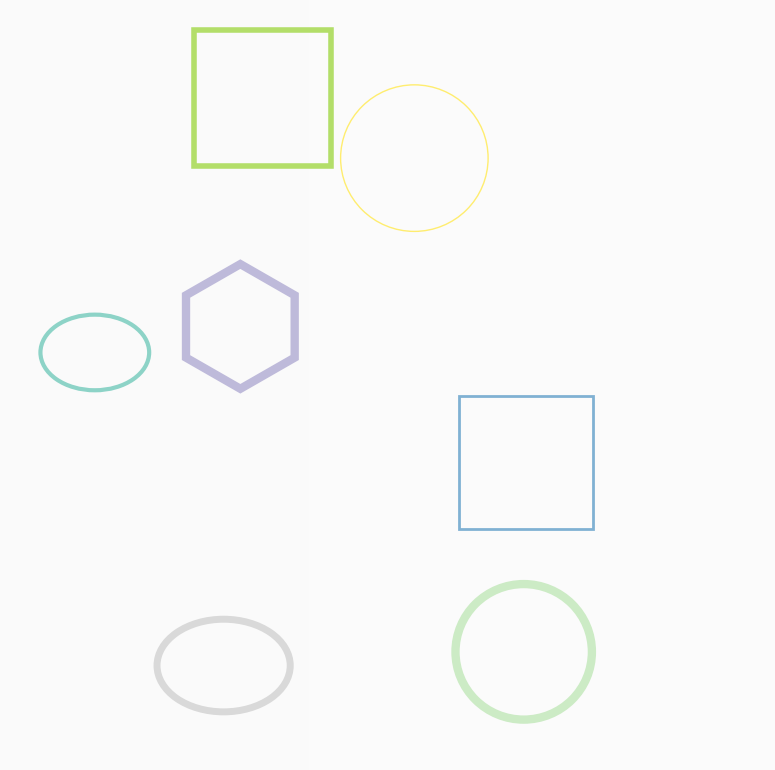[{"shape": "oval", "thickness": 1.5, "radius": 0.35, "center": [0.122, 0.542]}, {"shape": "hexagon", "thickness": 3, "radius": 0.4, "center": [0.31, 0.576]}, {"shape": "square", "thickness": 1, "radius": 0.43, "center": [0.679, 0.4]}, {"shape": "square", "thickness": 2, "radius": 0.44, "center": [0.338, 0.873]}, {"shape": "oval", "thickness": 2.5, "radius": 0.43, "center": [0.289, 0.136]}, {"shape": "circle", "thickness": 3, "radius": 0.44, "center": [0.676, 0.153]}, {"shape": "circle", "thickness": 0.5, "radius": 0.48, "center": [0.535, 0.795]}]